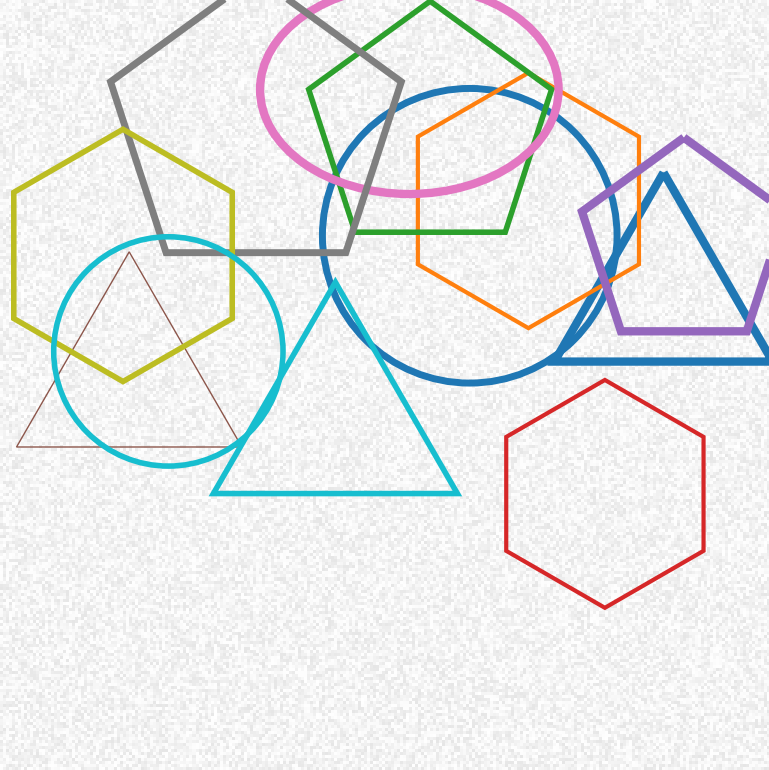[{"shape": "circle", "thickness": 2.5, "radius": 0.96, "center": [0.61, 0.694]}, {"shape": "triangle", "thickness": 3, "radius": 0.82, "center": [0.862, 0.612]}, {"shape": "hexagon", "thickness": 1.5, "radius": 0.83, "center": [0.686, 0.74]}, {"shape": "pentagon", "thickness": 2, "radius": 0.83, "center": [0.559, 0.833]}, {"shape": "hexagon", "thickness": 1.5, "radius": 0.74, "center": [0.786, 0.359]}, {"shape": "pentagon", "thickness": 3, "radius": 0.7, "center": [0.888, 0.682]}, {"shape": "triangle", "thickness": 0.5, "radius": 0.84, "center": [0.168, 0.504]}, {"shape": "oval", "thickness": 3, "radius": 0.97, "center": [0.532, 0.884]}, {"shape": "pentagon", "thickness": 2.5, "radius": 0.99, "center": [0.332, 0.832]}, {"shape": "hexagon", "thickness": 2, "radius": 0.82, "center": [0.16, 0.668]}, {"shape": "triangle", "thickness": 2, "radius": 0.91, "center": [0.436, 0.451]}, {"shape": "circle", "thickness": 2, "radius": 0.74, "center": [0.219, 0.544]}]